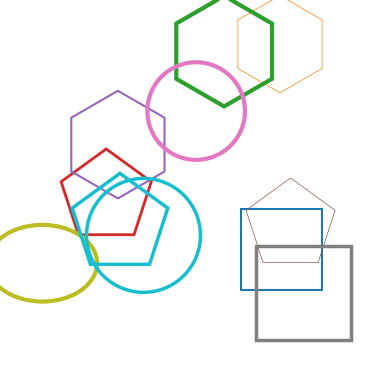[{"shape": "square", "thickness": 1.5, "radius": 0.53, "center": [0.731, 0.351]}, {"shape": "hexagon", "thickness": 0.5, "radius": 0.63, "center": [0.727, 0.885]}, {"shape": "hexagon", "thickness": 3, "radius": 0.72, "center": [0.582, 0.867]}, {"shape": "pentagon", "thickness": 2, "radius": 0.62, "center": [0.276, 0.49]}, {"shape": "hexagon", "thickness": 1.5, "radius": 0.7, "center": [0.306, 0.624]}, {"shape": "pentagon", "thickness": 0.5, "radius": 0.61, "center": [0.755, 0.416]}, {"shape": "circle", "thickness": 3, "radius": 0.63, "center": [0.51, 0.712]}, {"shape": "square", "thickness": 2.5, "radius": 0.61, "center": [0.788, 0.238]}, {"shape": "oval", "thickness": 3, "radius": 0.71, "center": [0.11, 0.316]}, {"shape": "circle", "thickness": 2.5, "radius": 0.74, "center": [0.373, 0.389]}, {"shape": "pentagon", "thickness": 2.5, "radius": 0.65, "center": [0.312, 0.419]}]